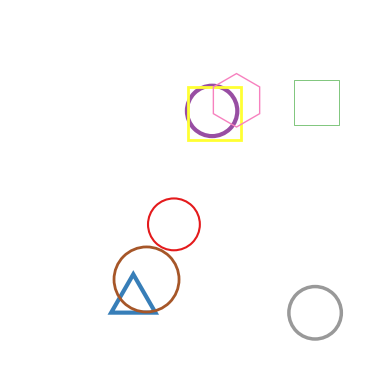[{"shape": "circle", "thickness": 1.5, "radius": 0.34, "center": [0.452, 0.417]}, {"shape": "triangle", "thickness": 3, "radius": 0.33, "center": [0.346, 0.221]}, {"shape": "square", "thickness": 0.5, "radius": 0.29, "center": [0.822, 0.734]}, {"shape": "circle", "thickness": 3, "radius": 0.33, "center": [0.551, 0.712]}, {"shape": "square", "thickness": 2, "radius": 0.35, "center": [0.558, 0.705]}, {"shape": "circle", "thickness": 2, "radius": 0.42, "center": [0.381, 0.274]}, {"shape": "hexagon", "thickness": 1, "radius": 0.35, "center": [0.614, 0.739]}, {"shape": "circle", "thickness": 2.5, "radius": 0.34, "center": [0.818, 0.188]}]